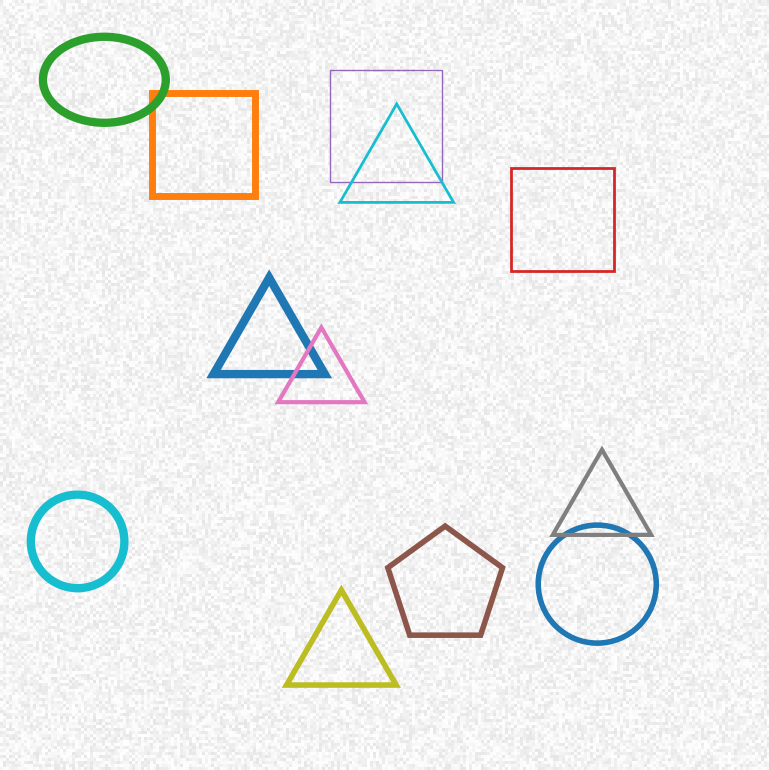[{"shape": "triangle", "thickness": 3, "radius": 0.42, "center": [0.35, 0.556]}, {"shape": "circle", "thickness": 2, "radius": 0.38, "center": [0.776, 0.241]}, {"shape": "square", "thickness": 2.5, "radius": 0.34, "center": [0.264, 0.813]}, {"shape": "oval", "thickness": 3, "radius": 0.4, "center": [0.136, 0.896]}, {"shape": "square", "thickness": 1, "radius": 0.34, "center": [0.731, 0.715]}, {"shape": "square", "thickness": 0.5, "radius": 0.36, "center": [0.501, 0.836]}, {"shape": "pentagon", "thickness": 2, "radius": 0.39, "center": [0.578, 0.238]}, {"shape": "triangle", "thickness": 1.5, "radius": 0.32, "center": [0.417, 0.51]}, {"shape": "triangle", "thickness": 1.5, "radius": 0.37, "center": [0.782, 0.342]}, {"shape": "triangle", "thickness": 2, "radius": 0.41, "center": [0.443, 0.151]}, {"shape": "triangle", "thickness": 1, "radius": 0.43, "center": [0.515, 0.78]}, {"shape": "circle", "thickness": 3, "radius": 0.3, "center": [0.101, 0.297]}]